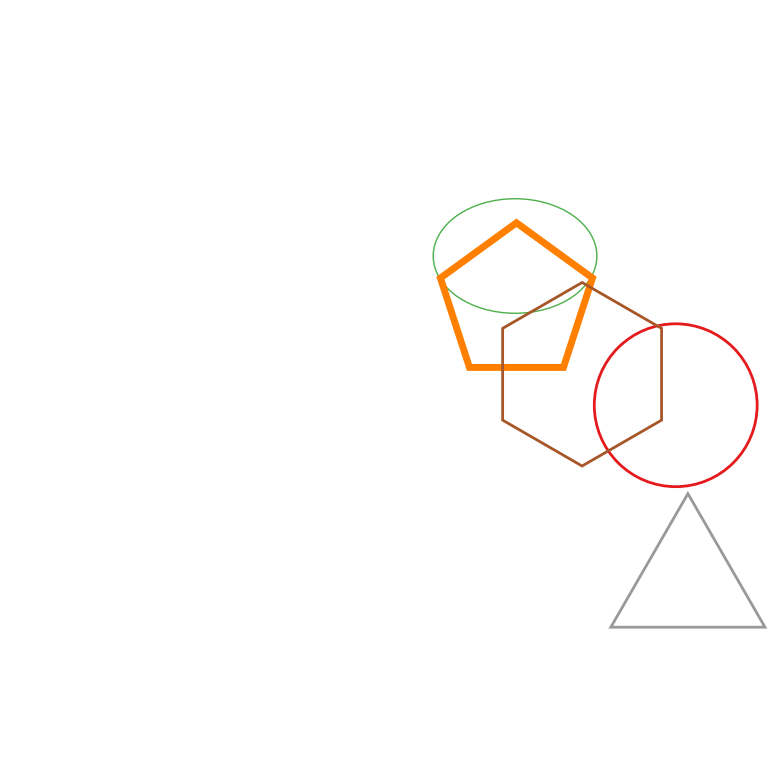[{"shape": "circle", "thickness": 1, "radius": 0.53, "center": [0.878, 0.474]}, {"shape": "oval", "thickness": 0.5, "radius": 0.53, "center": [0.669, 0.668]}, {"shape": "pentagon", "thickness": 2.5, "radius": 0.52, "center": [0.671, 0.607]}, {"shape": "hexagon", "thickness": 1, "radius": 0.6, "center": [0.756, 0.514]}, {"shape": "triangle", "thickness": 1, "radius": 0.58, "center": [0.893, 0.243]}]